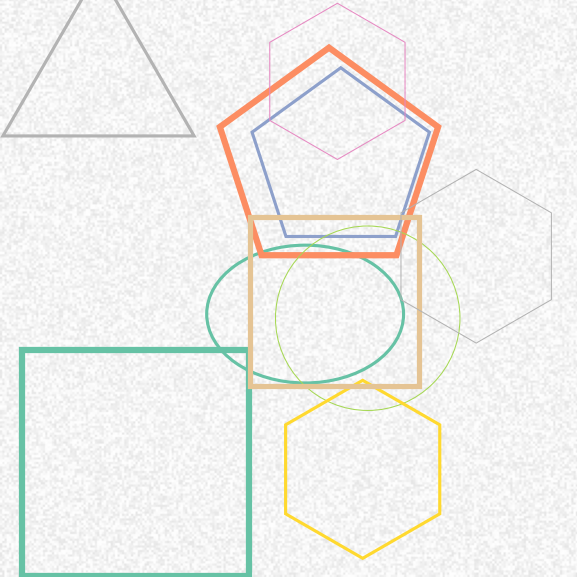[{"shape": "oval", "thickness": 1.5, "radius": 0.85, "center": [0.528, 0.455]}, {"shape": "square", "thickness": 3, "radius": 0.98, "center": [0.234, 0.197]}, {"shape": "pentagon", "thickness": 3, "radius": 0.99, "center": [0.57, 0.718]}, {"shape": "pentagon", "thickness": 1.5, "radius": 0.81, "center": [0.59, 0.72]}, {"shape": "hexagon", "thickness": 0.5, "radius": 0.68, "center": [0.584, 0.858]}, {"shape": "circle", "thickness": 0.5, "radius": 0.8, "center": [0.637, 0.448]}, {"shape": "hexagon", "thickness": 1.5, "radius": 0.77, "center": [0.628, 0.186]}, {"shape": "square", "thickness": 2.5, "radius": 0.73, "center": [0.58, 0.477]}, {"shape": "hexagon", "thickness": 0.5, "radius": 0.75, "center": [0.825, 0.555]}, {"shape": "triangle", "thickness": 1.5, "radius": 0.96, "center": [0.171, 0.859]}]